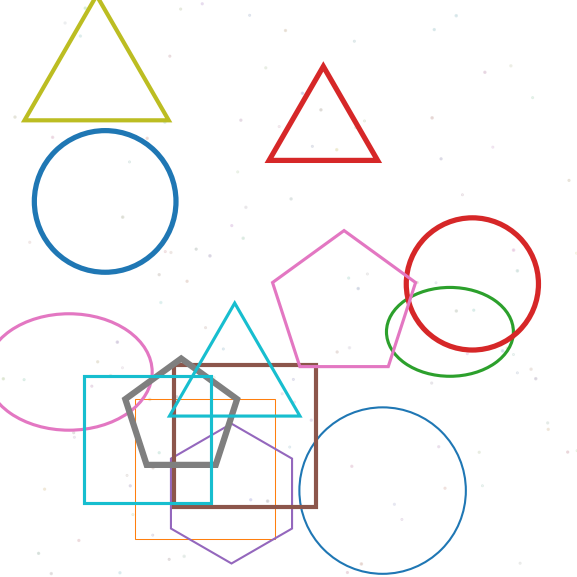[{"shape": "circle", "thickness": 2.5, "radius": 0.61, "center": [0.182, 0.65]}, {"shape": "circle", "thickness": 1, "radius": 0.72, "center": [0.663, 0.15]}, {"shape": "square", "thickness": 0.5, "radius": 0.6, "center": [0.355, 0.187]}, {"shape": "oval", "thickness": 1.5, "radius": 0.55, "center": [0.779, 0.424]}, {"shape": "circle", "thickness": 2.5, "radius": 0.57, "center": [0.818, 0.507]}, {"shape": "triangle", "thickness": 2.5, "radius": 0.54, "center": [0.56, 0.776]}, {"shape": "hexagon", "thickness": 1, "radius": 0.61, "center": [0.401, 0.144]}, {"shape": "square", "thickness": 2, "radius": 0.62, "center": [0.424, 0.244]}, {"shape": "oval", "thickness": 1.5, "radius": 0.72, "center": [0.12, 0.355]}, {"shape": "pentagon", "thickness": 1.5, "radius": 0.65, "center": [0.596, 0.47]}, {"shape": "pentagon", "thickness": 3, "radius": 0.51, "center": [0.314, 0.276]}, {"shape": "triangle", "thickness": 2, "radius": 0.72, "center": [0.167, 0.863]}, {"shape": "triangle", "thickness": 1.5, "radius": 0.65, "center": [0.406, 0.344]}, {"shape": "square", "thickness": 1.5, "radius": 0.55, "center": [0.255, 0.239]}]